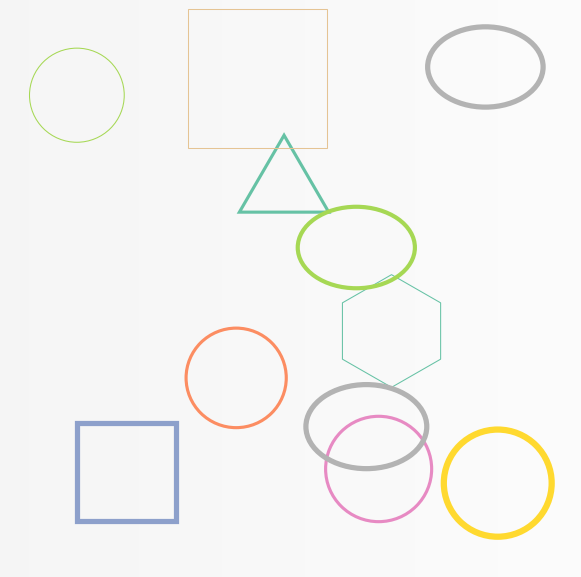[{"shape": "hexagon", "thickness": 0.5, "radius": 0.49, "center": [0.674, 0.426]}, {"shape": "triangle", "thickness": 1.5, "radius": 0.44, "center": [0.489, 0.676]}, {"shape": "circle", "thickness": 1.5, "radius": 0.43, "center": [0.406, 0.345]}, {"shape": "square", "thickness": 2.5, "radius": 0.42, "center": [0.218, 0.182]}, {"shape": "circle", "thickness": 1.5, "radius": 0.46, "center": [0.651, 0.187]}, {"shape": "oval", "thickness": 2, "radius": 0.5, "center": [0.613, 0.571]}, {"shape": "circle", "thickness": 0.5, "radius": 0.41, "center": [0.132, 0.834]}, {"shape": "circle", "thickness": 3, "radius": 0.46, "center": [0.856, 0.163]}, {"shape": "square", "thickness": 0.5, "radius": 0.6, "center": [0.443, 0.863]}, {"shape": "oval", "thickness": 2.5, "radius": 0.52, "center": [0.63, 0.26]}, {"shape": "oval", "thickness": 2.5, "radius": 0.5, "center": [0.835, 0.883]}]